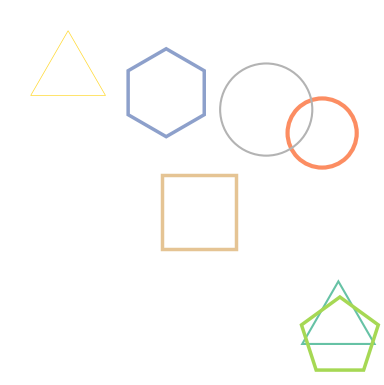[{"shape": "triangle", "thickness": 1.5, "radius": 0.54, "center": [0.879, 0.161]}, {"shape": "circle", "thickness": 3, "radius": 0.45, "center": [0.837, 0.655]}, {"shape": "hexagon", "thickness": 2.5, "radius": 0.57, "center": [0.432, 0.759]}, {"shape": "pentagon", "thickness": 2.5, "radius": 0.52, "center": [0.883, 0.124]}, {"shape": "triangle", "thickness": 0.5, "radius": 0.56, "center": [0.177, 0.808]}, {"shape": "square", "thickness": 2.5, "radius": 0.48, "center": [0.517, 0.449]}, {"shape": "circle", "thickness": 1.5, "radius": 0.6, "center": [0.691, 0.715]}]